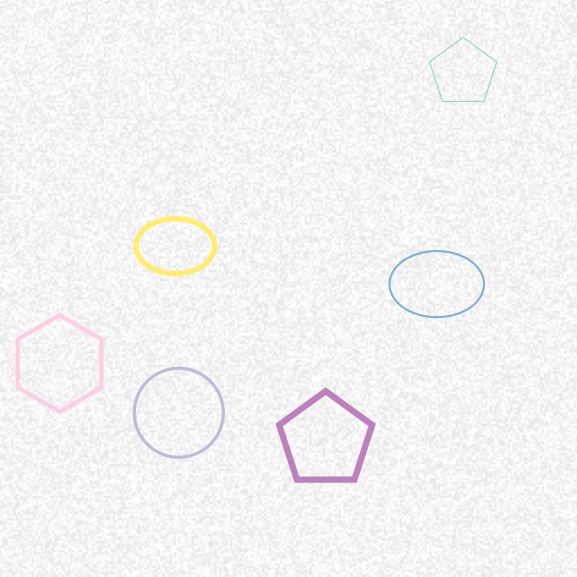[{"shape": "pentagon", "thickness": 0.5, "radius": 0.31, "center": [0.802, 0.873]}, {"shape": "circle", "thickness": 1.5, "radius": 0.39, "center": [0.31, 0.284]}, {"shape": "oval", "thickness": 1, "radius": 0.41, "center": [0.756, 0.507]}, {"shape": "hexagon", "thickness": 2, "radius": 0.42, "center": [0.103, 0.37]}, {"shape": "pentagon", "thickness": 3, "radius": 0.42, "center": [0.564, 0.237]}, {"shape": "oval", "thickness": 2.5, "radius": 0.34, "center": [0.303, 0.573]}]